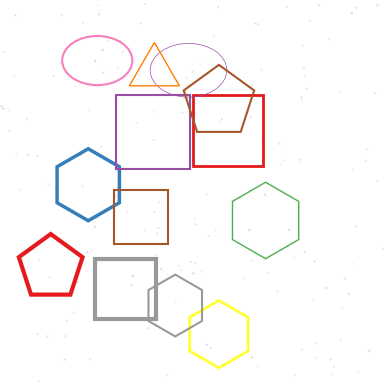[{"shape": "pentagon", "thickness": 3, "radius": 0.43, "center": [0.132, 0.305]}, {"shape": "square", "thickness": 2, "radius": 0.46, "center": [0.592, 0.661]}, {"shape": "hexagon", "thickness": 2.5, "radius": 0.47, "center": [0.229, 0.52]}, {"shape": "hexagon", "thickness": 1, "radius": 0.5, "center": [0.69, 0.427]}, {"shape": "square", "thickness": 1.5, "radius": 0.48, "center": [0.398, 0.657]}, {"shape": "oval", "thickness": 0.5, "radius": 0.5, "center": [0.49, 0.818]}, {"shape": "triangle", "thickness": 1, "radius": 0.37, "center": [0.401, 0.815]}, {"shape": "hexagon", "thickness": 2, "radius": 0.44, "center": [0.568, 0.132]}, {"shape": "pentagon", "thickness": 1.5, "radius": 0.48, "center": [0.569, 0.735]}, {"shape": "square", "thickness": 1.5, "radius": 0.35, "center": [0.366, 0.436]}, {"shape": "oval", "thickness": 1.5, "radius": 0.46, "center": [0.253, 0.843]}, {"shape": "square", "thickness": 3, "radius": 0.39, "center": [0.327, 0.249]}, {"shape": "hexagon", "thickness": 1.5, "radius": 0.4, "center": [0.455, 0.206]}]